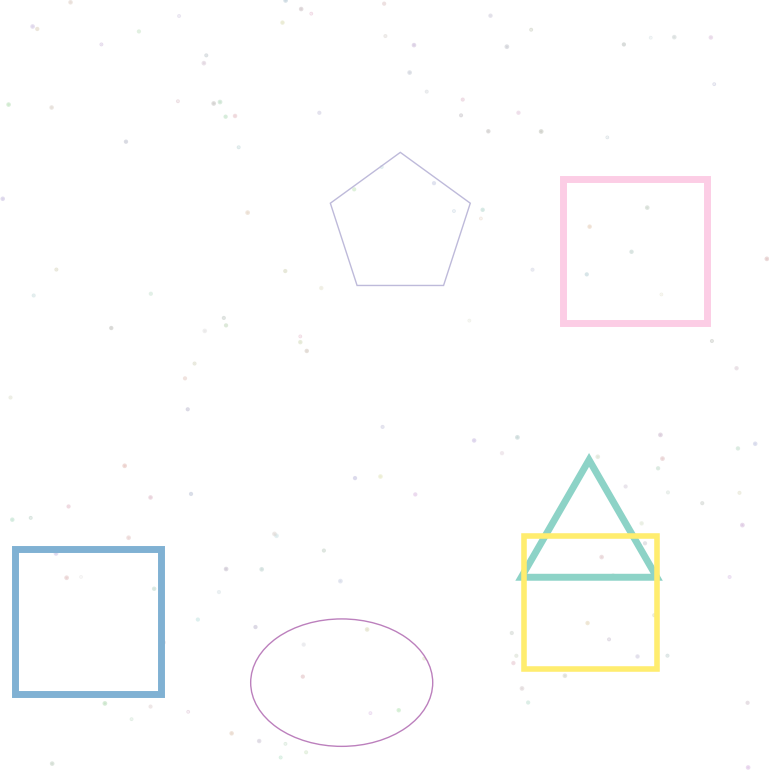[{"shape": "triangle", "thickness": 2.5, "radius": 0.51, "center": [0.765, 0.301]}, {"shape": "pentagon", "thickness": 0.5, "radius": 0.48, "center": [0.52, 0.707]}, {"shape": "square", "thickness": 2.5, "radius": 0.47, "center": [0.114, 0.193]}, {"shape": "square", "thickness": 2.5, "radius": 0.47, "center": [0.824, 0.674]}, {"shape": "oval", "thickness": 0.5, "radius": 0.59, "center": [0.444, 0.113]}, {"shape": "square", "thickness": 2, "radius": 0.43, "center": [0.767, 0.218]}]